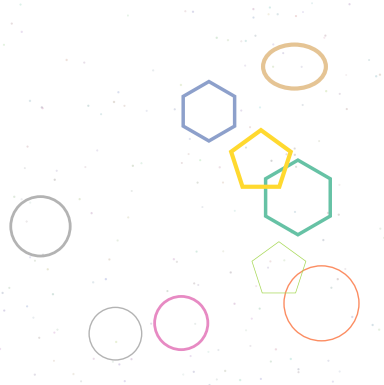[{"shape": "hexagon", "thickness": 2.5, "radius": 0.48, "center": [0.774, 0.487]}, {"shape": "circle", "thickness": 1, "radius": 0.49, "center": [0.835, 0.212]}, {"shape": "hexagon", "thickness": 2.5, "radius": 0.39, "center": [0.543, 0.711]}, {"shape": "circle", "thickness": 2, "radius": 0.35, "center": [0.471, 0.161]}, {"shape": "pentagon", "thickness": 0.5, "radius": 0.37, "center": [0.724, 0.299]}, {"shape": "pentagon", "thickness": 3, "radius": 0.41, "center": [0.678, 0.581]}, {"shape": "oval", "thickness": 3, "radius": 0.41, "center": [0.765, 0.827]}, {"shape": "circle", "thickness": 2, "radius": 0.39, "center": [0.105, 0.412]}, {"shape": "circle", "thickness": 1, "radius": 0.34, "center": [0.3, 0.133]}]